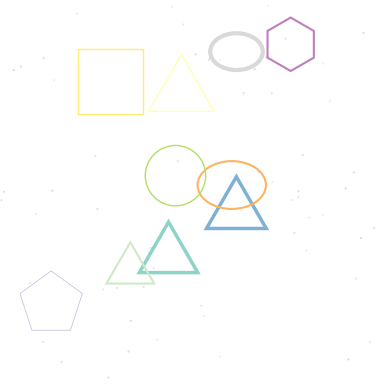[{"shape": "triangle", "thickness": 2.5, "radius": 0.44, "center": [0.438, 0.336]}, {"shape": "triangle", "thickness": 1, "radius": 0.49, "center": [0.471, 0.76]}, {"shape": "pentagon", "thickness": 0.5, "radius": 0.43, "center": [0.133, 0.211]}, {"shape": "triangle", "thickness": 2.5, "radius": 0.45, "center": [0.614, 0.451]}, {"shape": "oval", "thickness": 1.5, "radius": 0.44, "center": [0.602, 0.519]}, {"shape": "circle", "thickness": 1, "radius": 0.39, "center": [0.456, 0.544]}, {"shape": "oval", "thickness": 3, "radius": 0.34, "center": [0.614, 0.866]}, {"shape": "hexagon", "thickness": 1.5, "radius": 0.35, "center": [0.755, 0.885]}, {"shape": "triangle", "thickness": 1.5, "radius": 0.36, "center": [0.338, 0.299]}, {"shape": "square", "thickness": 1, "radius": 0.42, "center": [0.286, 0.787]}]